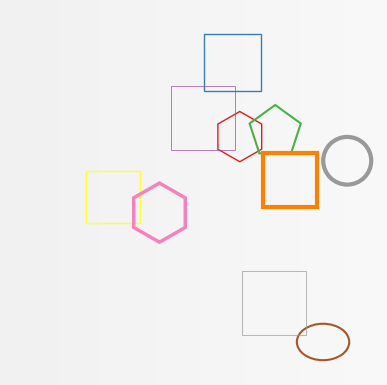[{"shape": "hexagon", "thickness": 1, "radius": 0.33, "center": [0.619, 0.645]}, {"shape": "square", "thickness": 1, "radius": 0.37, "center": [0.599, 0.838]}, {"shape": "pentagon", "thickness": 1.5, "radius": 0.35, "center": [0.71, 0.658]}, {"shape": "square", "thickness": 0.5, "radius": 0.41, "center": [0.524, 0.693]}, {"shape": "square", "thickness": 3, "radius": 0.35, "center": [0.748, 0.533]}, {"shape": "square", "thickness": 1, "radius": 0.34, "center": [0.292, 0.489]}, {"shape": "oval", "thickness": 1.5, "radius": 0.34, "center": [0.834, 0.112]}, {"shape": "hexagon", "thickness": 2.5, "radius": 0.38, "center": [0.412, 0.448]}, {"shape": "circle", "thickness": 3, "radius": 0.31, "center": [0.896, 0.582]}, {"shape": "square", "thickness": 0.5, "radius": 0.42, "center": [0.707, 0.212]}]